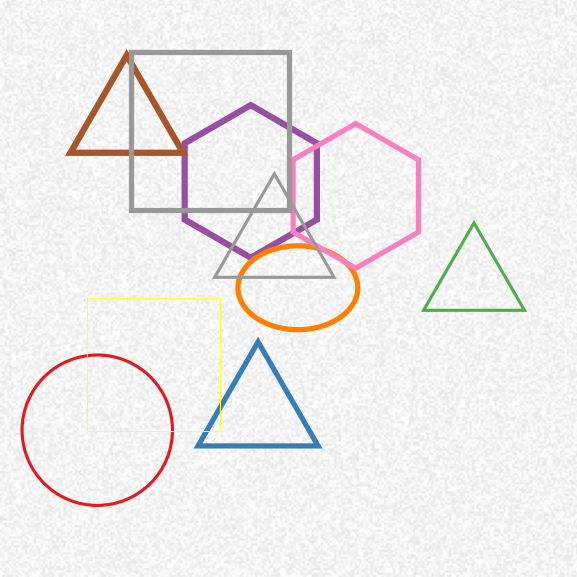[{"shape": "circle", "thickness": 1.5, "radius": 0.65, "center": [0.168, 0.254]}, {"shape": "triangle", "thickness": 2.5, "radius": 0.6, "center": [0.447, 0.287]}, {"shape": "triangle", "thickness": 1.5, "radius": 0.5, "center": [0.821, 0.512]}, {"shape": "hexagon", "thickness": 3, "radius": 0.66, "center": [0.434, 0.685]}, {"shape": "oval", "thickness": 2.5, "radius": 0.52, "center": [0.516, 0.501]}, {"shape": "square", "thickness": 0.5, "radius": 0.57, "center": [0.266, 0.368]}, {"shape": "triangle", "thickness": 3, "radius": 0.56, "center": [0.219, 0.791]}, {"shape": "hexagon", "thickness": 2.5, "radius": 0.63, "center": [0.616, 0.66]}, {"shape": "square", "thickness": 2.5, "radius": 0.69, "center": [0.364, 0.773]}, {"shape": "triangle", "thickness": 1.5, "radius": 0.6, "center": [0.475, 0.579]}]